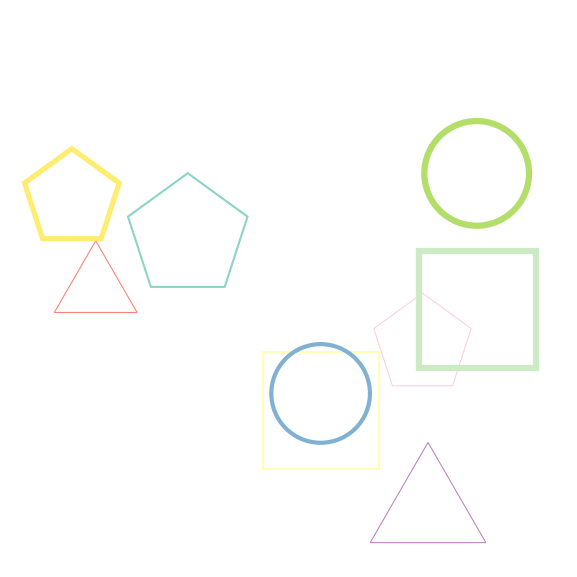[{"shape": "pentagon", "thickness": 1, "radius": 0.54, "center": [0.325, 0.59]}, {"shape": "square", "thickness": 1, "radius": 0.5, "center": [0.556, 0.288]}, {"shape": "triangle", "thickness": 0.5, "radius": 0.41, "center": [0.166, 0.499]}, {"shape": "circle", "thickness": 2, "radius": 0.43, "center": [0.555, 0.318]}, {"shape": "circle", "thickness": 3, "radius": 0.45, "center": [0.825, 0.699]}, {"shape": "pentagon", "thickness": 0.5, "radius": 0.44, "center": [0.732, 0.403]}, {"shape": "triangle", "thickness": 0.5, "radius": 0.58, "center": [0.741, 0.117]}, {"shape": "square", "thickness": 3, "radius": 0.51, "center": [0.827, 0.464]}, {"shape": "pentagon", "thickness": 2.5, "radius": 0.43, "center": [0.124, 0.656]}]